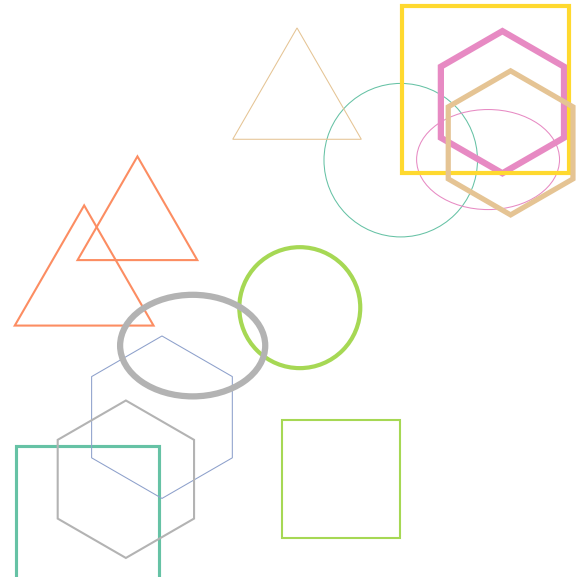[{"shape": "circle", "thickness": 0.5, "radius": 0.66, "center": [0.694, 0.722]}, {"shape": "square", "thickness": 1.5, "radius": 0.62, "center": [0.152, 0.104]}, {"shape": "triangle", "thickness": 1, "radius": 0.6, "center": [0.238, 0.609]}, {"shape": "triangle", "thickness": 1, "radius": 0.69, "center": [0.146, 0.505]}, {"shape": "hexagon", "thickness": 0.5, "radius": 0.7, "center": [0.28, 0.277]}, {"shape": "hexagon", "thickness": 3, "radius": 0.62, "center": [0.87, 0.822]}, {"shape": "oval", "thickness": 0.5, "radius": 0.62, "center": [0.845, 0.723]}, {"shape": "circle", "thickness": 2, "radius": 0.52, "center": [0.519, 0.466]}, {"shape": "square", "thickness": 1, "radius": 0.51, "center": [0.59, 0.17]}, {"shape": "square", "thickness": 2, "radius": 0.72, "center": [0.841, 0.845]}, {"shape": "triangle", "thickness": 0.5, "radius": 0.64, "center": [0.514, 0.822]}, {"shape": "hexagon", "thickness": 2.5, "radius": 0.62, "center": [0.884, 0.752]}, {"shape": "oval", "thickness": 3, "radius": 0.63, "center": [0.334, 0.401]}, {"shape": "hexagon", "thickness": 1, "radius": 0.68, "center": [0.218, 0.169]}]